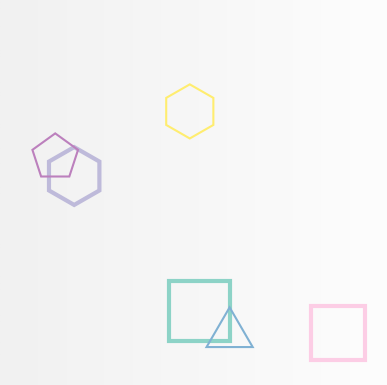[{"shape": "square", "thickness": 3, "radius": 0.39, "center": [0.514, 0.192]}, {"shape": "hexagon", "thickness": 3, "radius": 0.38, "center": [0.191, 0.543]}, {"shape": "triangle", "thickness": 1.5, "radius": 0.34, "center": [0.593, 0.133]}, {"shape": "square", "thickness": 3, "radius": 0.35, "center": [0.872, 0.134]}, {"shape": "pentagon", "thickness": 1.5, "radius": 0.31, "center": [0.143, 0.592]}, {"shape": "hexagon", "thickness": 1.5, "radius": 0.35, "center": [0.49, 0.711]}]